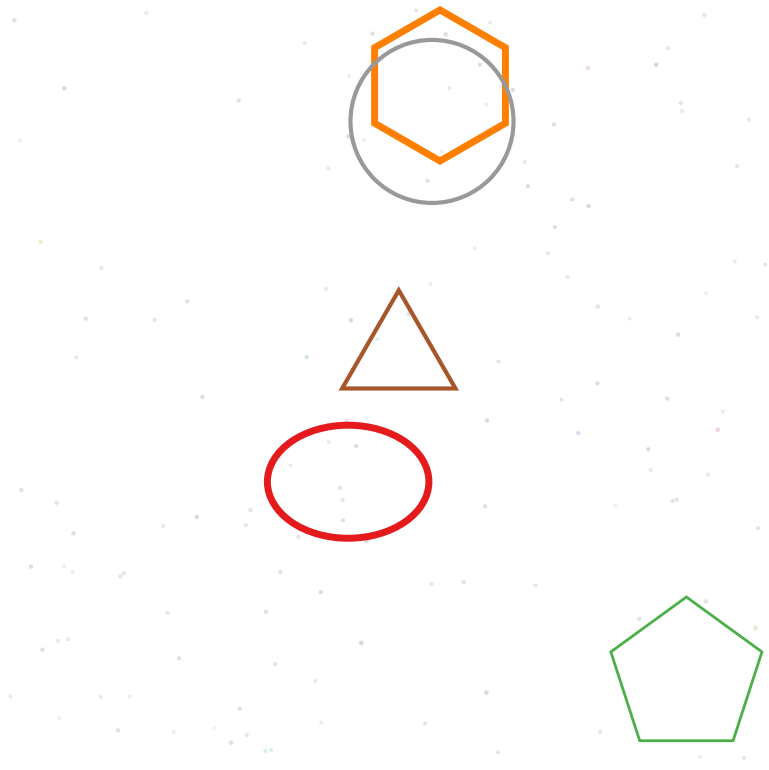[{"shape": "oval", "thickness": 2.5, "radius": 0.52, "center": [0.452, 0.374]}, {"shape": "pentagon", "thickness": 1, "radius": 0.52, "center": [0.891, 0.122]}, {"shape": "hexagon", "thickness": 2.5, "radius": 0.49, "center": [0.571, 0.889]}, {"shape": "triangle", "thickness": 1.5, "radius": 0.43, "center": [0.518, 0.538]}, {"shape": "circle", "thickness": 1.5, "radius": 0.53, "center": [0.561, 0.842]}]